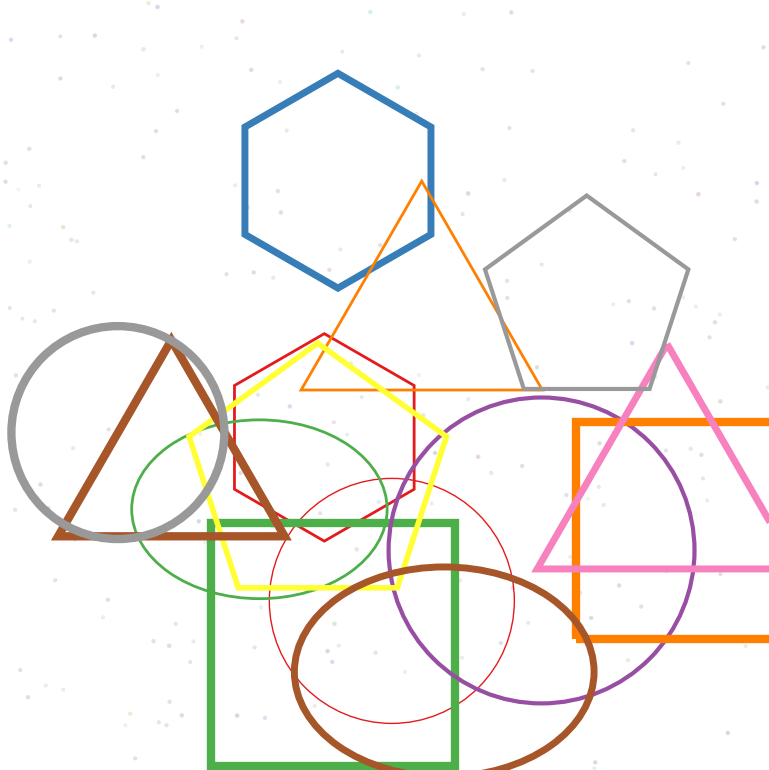[{"shape": "hexagon", "thickness": 1, "radius": 0.67, "center": [0.421, 0.432]}, {"shape": "circle", "thickness": 0.5, "radius": 0.8, "center": [0.509, 0.22]}, {"shape": "hexagon", "thickness": 2.5, "radius": 0.7, "center": [0.439, 0.765]}, {"shape": "square", "thickness": 3, "radius": 0.79, "center": [0.433, 0.163]}, {"shape": "oval", "thickness": 1, "radius": 0.83, "center": [0.337, 0.339]}, {"shape": "circle", "thickness": 1.5, "radius": 0.99, "center": [0.703, 0.285]}, {"shape": "square", "thickness": 3, "radius": 0.71, "center": [0.889, 0.311]}, {"shape": "triangle", "thickness": 1, "radius": 0.9, "center": [0.548, 0.584]}, {"shape": "pentagon", "thickness": 2, "radius": 0.88, "center": [0.413, 0.379]}, {"shape": "triangle", "thickness": 3, "radius": 0.85, "center": [0.223, 0.388]}, {"shape": "oval", "thickness": 2.5, "radius": 0.97, "center": [0.577, 0.127]}, {"shape": "triangle", "thickness": 2.5, "radius": 0.97, "center": [0.866, 0.359]}, {"shape": "pentagon", "thickness": 1.5, "radius": 0.69, "center": [0.762, 0.607]}, {"shape": "circle", "thickness": 3, "radius": 0.69, "center": [0.153, 0.438]}]